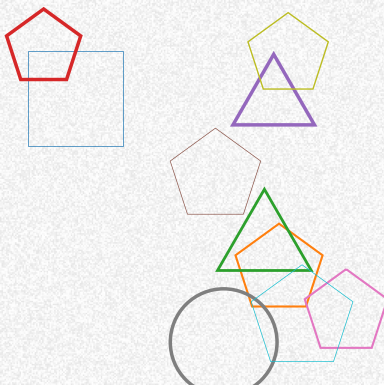[{"shape": "square", "thickness": 0.5, "radius": 0.62, "center": [0.196, 0.745]}, {"shape": "pentagon", "thickness": 1.5, "radius": 0.59, "center": [0.725, 0.3]}, {"shape": "triangle", "thickness": 2, "radius": 0.7, "center": [0.687, 0.368]}, {"shape": "pentagon", "thickness": 2.5, "radius": 0.51, "center": [0.113, 0.875]}, {"shape": "triangle", "thickness": 2.5, "radius": 0.61, "center": [0.711, 0.737]}, {"shape": "pentagon", "thickness": 0.5, "radius": 0.62, "center": [0.56, 0.544]}, {"shape": "pentagon", "thickness": 1.5, "radius": 0.57, "center": [0.899, 0.188]}, {"shape": "circle", "thickness": 2.5, "radius": 0.69, "center": [0.581, 0.111]}, {"shape": "pentagon", "thickness": 1, "radius": 0.55, "center": [0.748, 0.857]}, {"shape": "pentagon", "thickness": 0.5, "radius": 0.69, "center": [0.785, 0.173]}]